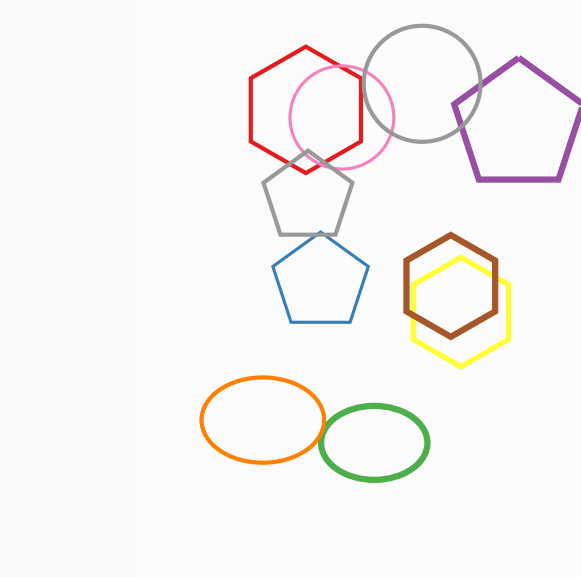[{"shape": "hexagon", "thickness": 2, "radius": 0.55, "center": [0.526, 0.809]}, {"shape": "pentagon", "thickness": 1.5, "radius": 0.43, "center": [0.552, 0.511]}, {"shape": "oval", "thickness": 3, "radius": 0.46, "center": [0.644, 0.232]}, {"shape": "pentagon", "thickness": 3, "radius": 0.58, "center": [0.892, 0.782]}, {"shape": "oval", "thickness": 2, "radius": 0.53, "center": [0.452, 0.272]}, {"shape": "hexagon", "thickness": 2.5, "radius": 0.47, "center": [0.793, 0.459]}, {"shape": "hexagon", "thickness": 3, "radius": 0.44, "center": [0.776, 0.504]}, {"shape": "circle", "thickness": 1.5, "radius": 0.45, "center": [0.588, 0.796]}, {"shape": "circle", "thickness": 2, "radius": 0.5, "center": [0.726, 0.854]}, {"shape": "pentagon", "thickness": 2, "radius": 0.4, "center": [0.53, 0.658]}]